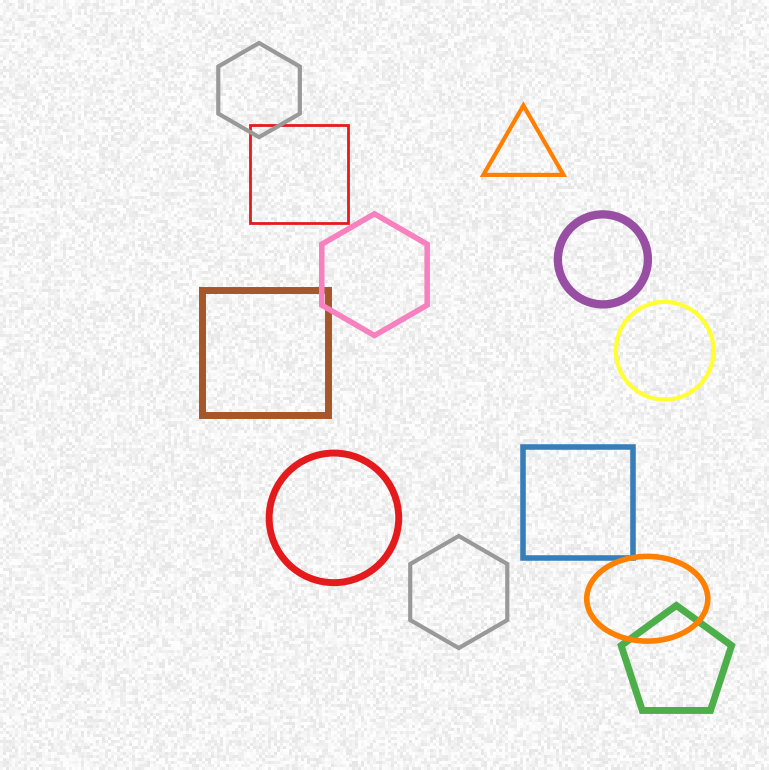[{"shape": "square", "thickness": 1, "radius": 0.32, "center": [0.389, 0.774]}, {"shape": "circle", "thickness": 2.5, "radius": 0.42, "center": [0.434, 0.327]}, {"shape": "square", "thickness": 2, "radius": 0.36, "center": [0.751, 0.348]}, {"shape": "pentagon", "thickness": 2.5, "radius": 0.38, "center": [0.878, 0.138]}, {"shape": "circle", "thickness": 3, "radius": 0.29, "center": [0.783, 0.663]}, {"shape": "oval", "thickness": 2, "radius": 0.39, "center": [0.841, 0.222]}, {"shape": "triangle", "thickness": 1.5, "radius": 0.3, "center": [0.68, 0.803]}, {"shape": "circle", "thickness": 1.5, "radius": 0.32, "center": [0.863, 0.544]}, {"shape": "square", "thickness": 2.5, "radius": 0.41, "center": [0.344, 0.542]}, {"shape": "hexagon", "thickness": 2, "radius": 0.4, "center": [0.486, 0.643]}, {"shape": "hexagon", "thickness": 1.5, "radius": 0.36, "center": [0.596, 0.231]}, {"shape": "hexagon", "thickness": 1.5, "radius": 0.31, "center": [0.336, 0.883]}]